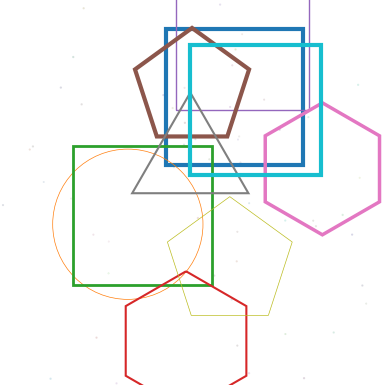[{"shape": "square", "thickness": 3, "radius": 0.89, "center": [0.609, 0.748]}, {"shape": "circle", "thickness": 0.5, "radius": 0.98, "center": [0.332, 0.418]}, {"shape": "square", "thickness": 2, "radius": 0.9, "center": [0.371, 0.44]}, {"shape": "hexagon", "thickness": 1.5, "radius": 0.9, "center": [0.483, 0.114]}, {"shape": "square", "thickness": 1, "radius": 0.87, "center": [0.63, 0.887]}, {"shape": "pentagon", "thickness": 3, "radius": 0.78, "center": [0.499, 0.772]}, {"shape": "hexagon", "thickness": 2.5, "radius": 0.86, "center": [0.837, 0.562]}, {"shape": "triangle", "thickness": 1.5, "radius": 0.87, "center": [0.494, 0.585]}, {"shape": "pentagon", "thickness": 0.5, "radius": 0.85, "center": [0.597, 0.319]}, {"shape": "square", "thickness": 3, "radius": 0.85, "center": [0.663, 0.715]}]